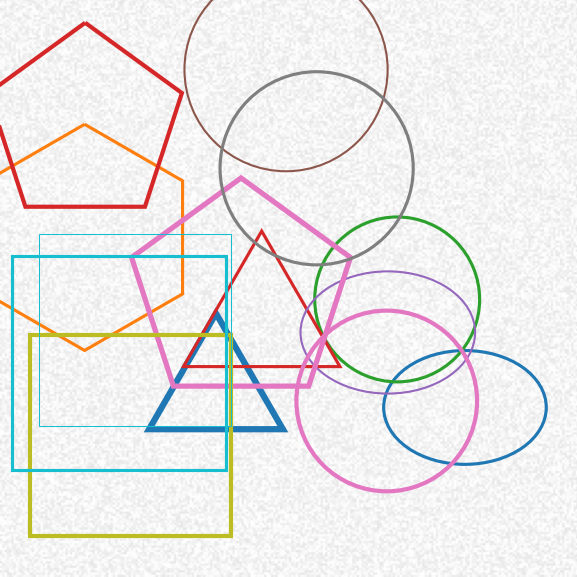[{"shape": "oval", "thickness": 1.5, "radius": 0.7, "center": [0.805, 0.294]}, {"shape": "triangle", "thickness": 3, "radius": 0.67, "center": [0.374, 0.323]}, {"shape": "hexagon", "thickness": 1.5, "radius": 0.98, "center": [0.147, 0.588]}, {"shape": "circle", "thickness": 1.5, "radius": 0.71, "center": [0.688, 0.481]}, {"shape": "triangle", "thickness": 1.5, "radius": 0.78, "center": [0.453, 0.443]}, {"shape": "pentagon", "thickness": 2, "radius": 0.88, "center": [0.147, 0.784]}, {"shape": "oval", "thickness": 1, "radius": 0.76, "center": [0.672, 0.423]}, {"shape": "circle", "thickness": 1, "radius": 0.88, "center": [0.495, 0.879]}, {"shape": "pentagon", "thickness": 2.5, "radius": 1.0, "center": [0.417, 0.492]}, {"shape": "circle", "thickness": 2, "radius": 0.78, "center": [0.67, 0.305]}, {"shape": "circle", "thickness": 1.5, "radius": 0.84, "center": [0.548, 0.708]}, {"shape": "square", "thickness": 2, "radius": 0.87, "center": [0.226, 0.245]}, {"shape": "square", "thickness": 0.5, "radius": 0.83, "center": [0.234, 0.428]}, {"shape": "square", "thickness": 1.5, "radius": 0.93, "center": [0.207, 0.371]}]